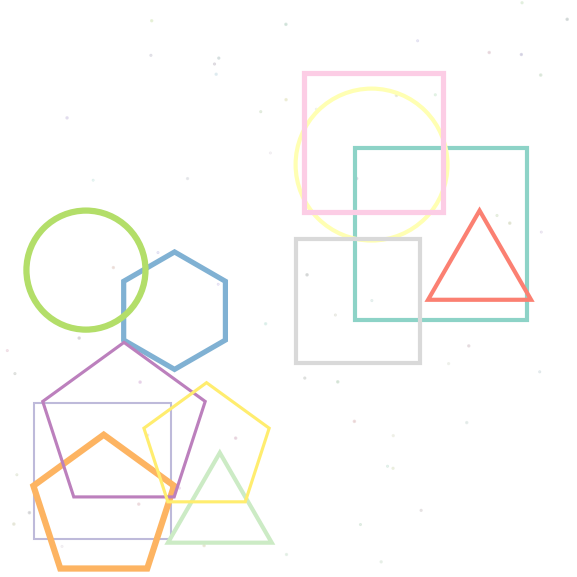[{"shape": "square", "thickness": 2, "radius": 0.74, "center": [0.764, 0.594]}, {"shape": "circle", "thickness": 2, "radius": 0.66, "center": [0.643, 0.714]}, {"shape": "square", "thickness": 1, "radius": 0.59, "center": [0.177, 0.183]}, {"shape": "triangle", "thickness": 2, "radius": 0.51, "center": [0.83, 0.532]}, {"shape": "hexagon", "thickness": 2.5, "radius": 0.51, "center": [0.302, 0.461]}, {"shape": "pentagon", "thickness": 3, "radius": 0.64, "center": [0.18, 0.118]}, {"shape": "circle", "thickness": 3, "radius": 0.52, "center": [0.149, 0.531]}, {"shape": "square", "thickness": 2.5, "radius": 0.6, "center": [0.647, 0.752]}, {"shape": "square", "thickness": 2, "radius": 0.54, "center": [0.62, 0.478]}, {"shape": "pentagon", "thickness": 1.5, "radius": 0.74, "center": [0.215, 0.258]}, {"shape": "triangle", "thickness": 2, "radius": 0.52, "center": [0.381, 0.111]}, {"shape": "pentagon", "thickness": 1.5, "radius": 0.57, "center": [0.358, 0.222]}]